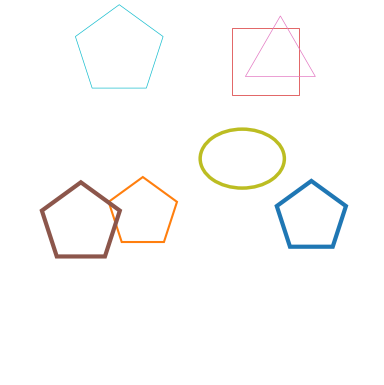[{"shape": "pentagon", "thickness": 3, "radius": 0.47, "center": [0.809, 0.436]}, {"shape": "pentagon", "thickness": 1.5, "radius": 0.47, "center": [0.371, 0.447]}, {"shape": "square", "thickness": 0.5, "radius": 0.44, "center": [0.691, 0.841]}, {"shape": "pentagon", "thickness": 3, "radius": 0.53, "center": [0.21, 0.42]}, {"shape": "triangle", "thickness": 0.5, "radius": 0.52, "center": [0.728, 0.854]}, {"shape": "oval", "thickness": 2.5, "radius": 0.55, "center": [0.629, 0.588]}, {"shape": "pentagon", "thickness": 0.5, "radius": 0.6, "center": [0.31, 0.868]}]